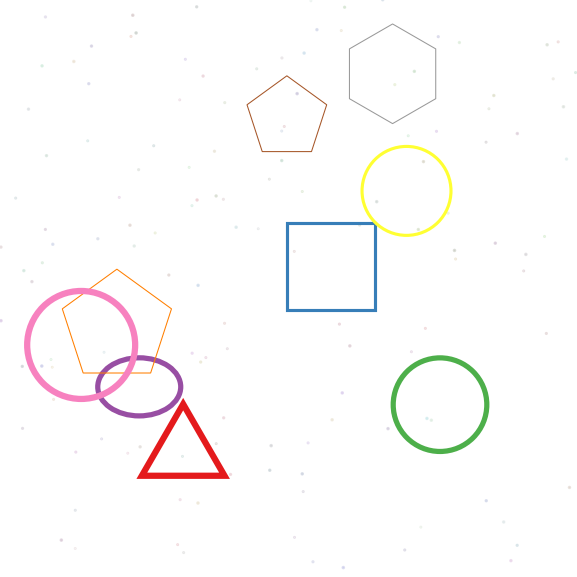[{"shape": "triangle", "thickness": 3, "radius": 0.41, "center": [0.317, 0.217]}, {"shape": "square", "thickness": 1.5, "radius": 0.38, "center": [0.573, 0.538]}, {"shape": "circle", "thickness": 2.5, "radius": 0.41, "center": [0.762, 0.298]}, {"shape": "oval", "thickness": 2.5, "radius": 0.36, "center": [0.241, 0.329]}, {"shape": "pentagon", "thickness": 0.5, "radius": 0.5, "center": [0.202, 0.434]}, {"shape": "circle", "thickness": 1.5, "radius": 0.39, "center": [0.704, 0.669]}, {"shape": "pentagon", "thickness": 0.5, "radius": 0.36, "center": [0.497, 0.795]}, {"shape": "circle", "thickness": 3, "radius": 0.47, "center": [0.141, 0.402]}, {"shape": "hexagon", "thickness": 0.5, "radius": 0.43, "center": [0.68, 0.871]}]